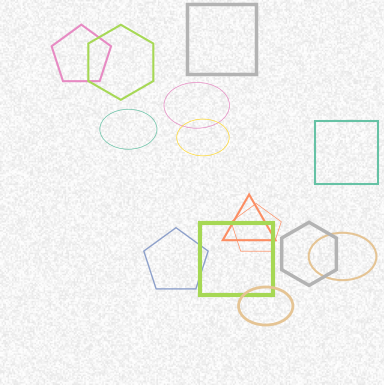[{"shape": "oval", "thickness": 0.5, "radius": 0.37, "center": [0.333, 0.664]}, {"shape": "square", "thickness": 1.5, "radius": 0.41, "center": [0.899, 0.603]}, {"shape": "pentagon", "thickness": 0.5, "radius": 0.34, "center": [0.665, 0.403]}, {"shape": "triangle", "thickness": 1.5, "radius": 0.4, "center": [0.647, 0.416]}, {"shape": "pentagon", "thickness": 1, "radius": 0.44, "center": [0.457, 0.321]}, {"shape": "oval", "thickness": 0.5, "radius": 0.43, "center": [0.511, 0.726]}, {"shape": "pentagon", "thickness": 1.5, "radius": 0.41, "center": [0.211, 0.855]}, {"shape": "square", "thickness": 3, "radius": 0.47, "center": [0.615, 0.328]}, {"shape": "hexagon", "thickness": 1.5, "radius": 0.49, "center": [0.314, 0.838]}, {"shape": "oval", "thickness": 0.5, "radius": 0.34, "center": [0.527, 0.643]}, {"shape": "oval", "thickness": 2, "radius": 0.35, "center": [0.69, 0.205]}, {"shape": "oval", "thickness": 1.5, "radius": 0.44, "center": [0.89, 0.334]}, {"shape": "square", "thickness": 2.5, "radius": 0.45, "center": [0.575, 0.9]}, {"shape": "hexagon", "thickness": 2.5, "radius": 0.41, "center": [0.803, 0.341]}]